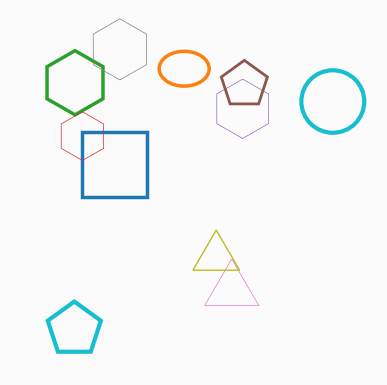[{"shape": "square", "thickness": 2.5, "radius": 0.42, "center": [0.296, 0.572]}, {"shape": "oval", "thickness": 2.5, "radius": 0.32, "center": [0.475, 0.822]}, {"shape": "hexagon", "thickness": 2.5, "radius": 0.42, "center": [0.194, 0.785]}, {"shape": "hexagon", "thickness": 0.5, "radius": 0.32, "center": [0.213, 0.646]}, {"shape": "hexagon", "thickness": 0.5, "radius": 0.39, "center": [0.626, 0.717]}, {"shape": "pentagon", "thickness": 2, "radius": 0.31, "center": [0.631, 0.781]}, {"shape": "triangle", "thickness": 0.5, "radius": 0.4, "center": [0.598, 0.247]}, {"shape": "hexagon", "thickness": 0.5, "radius": 0.4, "center": [0.309, 0.872]}, {"shape": "triangle", "thickness": 1, "radius": 0.35, "center": [0.558, 0.333]}, {"shape": "circle", "thickness": 3, "radius": 0.41, "center": [0.859, 0.736]}, {"shape": "pentagon", "thickness": 3, "radius": 0.36, "center": [0.192, 0.145]}]